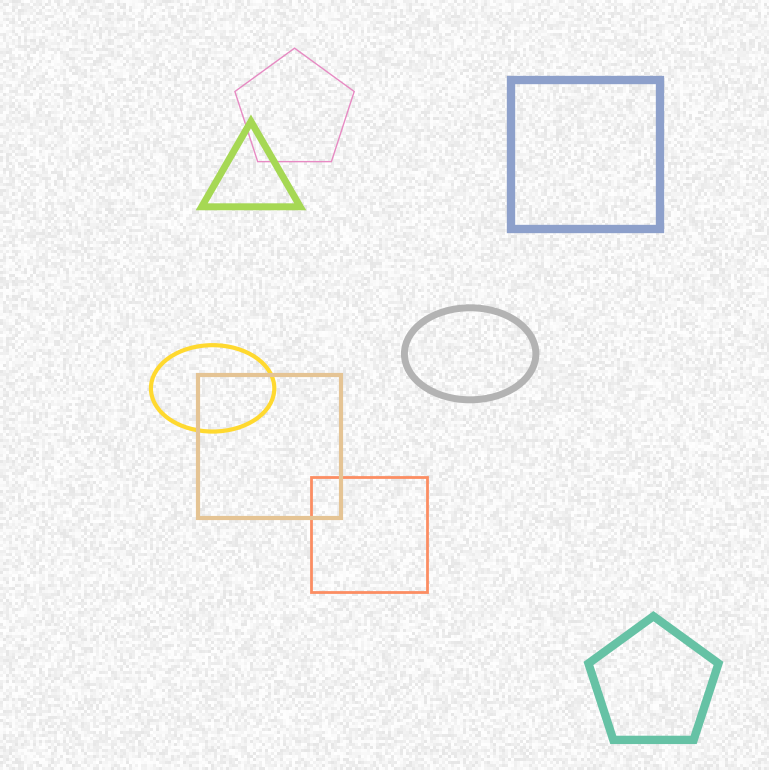[{"shape": "pentagon", "thickness": 3, "radius": 0.44, "center": [0.849, 0.111]}, {"shape": "square", "thickness": 1, "radius": 0.38, "center": [0.479, 0.306]}, {"shape": "square", "thickness": 3, "radius": 0.48, "center": [0.76, 0.799]}, {"shape": "pentagon", "thickness": 0.5, "radius": 0.41, "center": [0.383, 0.856]}, {"shape": "triangle", "thickness": 2.5, "radius": 0.37, "center": [0.326, 0.768]}, {"shape": "oval", "thickness": 1.5, "radius": 0.4, "center": [0.276, 0.496]}, {"shape": "square", "thickness": 1.5, "radius": 0.46, "center": [0.35, 0.42]}, {"shape": "oval", "thickness": 2.5, "radius": 0.43, "center": [0.611, 0.541]}]